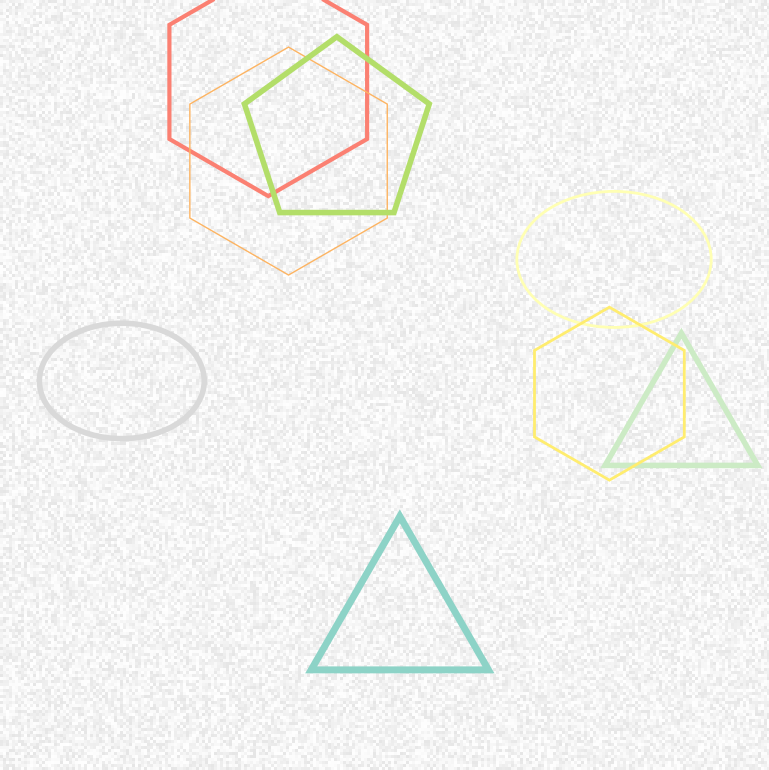[{"shape": "triangle", "thickness": 2.5, "radius": 0.66, "center": [0.519, 0.197]}, {"shape": "oval", "thickness": 1, "radius": 0.63, "center": [0.797, 0.663]}, {"shape": "hexagon", "thickness": 1.5, "radius": 0.74, "center": [0.348, 0.894]}, {"shape": "hexagon", "thickness": 0.5, "radius": 0.74, "center": [0.375, 0.791]}, {"shape": "pentagon", "thickness": 2, "radius": 0.63, "center": [0.437, 0.826]}, {"shape": "oval", "thickness": 2, "radius": 0.54, "center": [0.158, 0.505]}, {"shape": "triangle", "thickness": 2, "radius": 0.57, "center": [0.885, 0.453]}, {"shape": "hexagon", "thickness": 1, "radius": 0.56, "center": [0.791, 0.489]}]